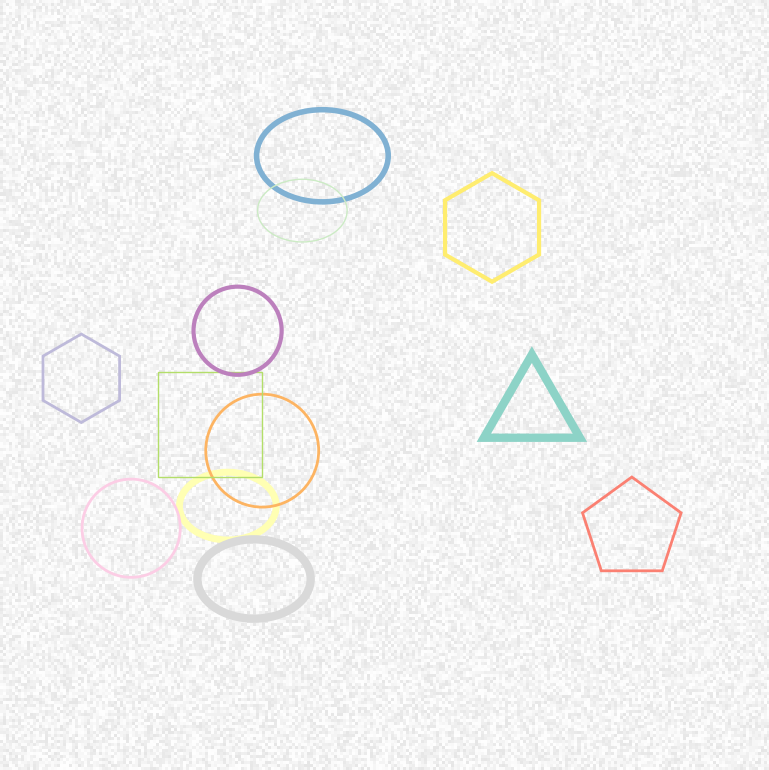[{"shape": "triangle", "thickness": 3, "radius": 0.36, "center": [0.691, 0.468]}, {"shape": "oval", "thickness": 2.5, "radius": 0.31, "center": [0.296, 0.343]}, {"shape": "hexagon", "thickness": 1, "radius": 0.29, "center": [0.106, 0.509]}, {"shape": "pentagon", "thickness": 1, "radius": 0.34, "center": [0.821, 0.313]}, {"shape": "oval", "thickness": 2, "radius": 0.43, "center": [0.419, 0.798]}, {"shape": "circle", "thickness": 1, "radius": 0.37, "center": [0.341, 0.415]}, {"shape": "square", "thickness": 0.5, "radius": 0.34, "center": [0.273, 0.449]}, {"shape": "circle", "thickness": 1, "radius": 0.32, "center": [0.17, 0.314]}, {"shape": "oval", "thickness": 3, "radius": 0.37, "center": [0.33, 0.248]}, {"shape": "circle", "thickness": 1.5, "radius": 0.29, "center": [0.309, 0.571]}, {"shape": "oval", "thickness": 0.5, "radius": 0.29, "center": [0.393, 0.726]}, {"shape": "hexagon", "thickness": 1.5, "radius": 0.35, "center": [0.639, 0.705]}]